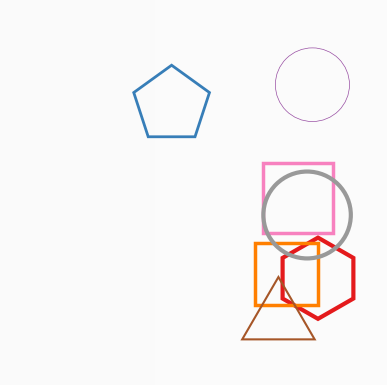[{"shape": "hexagon", "thickness": 3, "radius": 0.53, "center": [0.821, 0.277]}, {"shape": "pentagon", "thickness": 2, "radius": 0.51, "center": [0.443, 0.728]}, {"shape": "circle", "thickness": 0.5, "radius": 0.48, "center": [0.806, 0.78]}, {"shape": "square", "thickness": 2.5, "radius": 0.4, "center": [0.739, 0.288]}, {"shape": "triangle", "thickness": 1.5, "radius": 0.54, "center": [0.719, 0.172]}, {"shape": "square", "thickness": 2.5, "radius": 0.45, "center": [0.769, 0.485]}, {"shape": "circle", "thickness": 3, "radius": 0.56, "center": [0.793, 0.442]}]